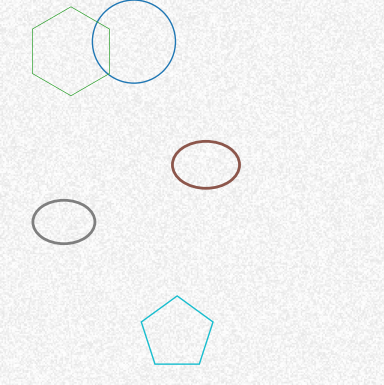[{"shape": "circle", "thickness": 1, "radius": 0.54, "center": [0.348, 0.892]}, {"shape": "hexagon", "thickness": 0.5, "radius": 0.58, "center": [0.184, 0.867]}, {"shape": "oval", "thickness": 2, "radius": 0.44, "center": [0.535, 0.572]}, {"shape": "oval", "thickness": 2, "radius": 0.4, "center": [0.166, 0.423]}, {"shape": "pentagon", "thickness": 1, "radius": 0.49, "center": [0.46, 0.133]}]